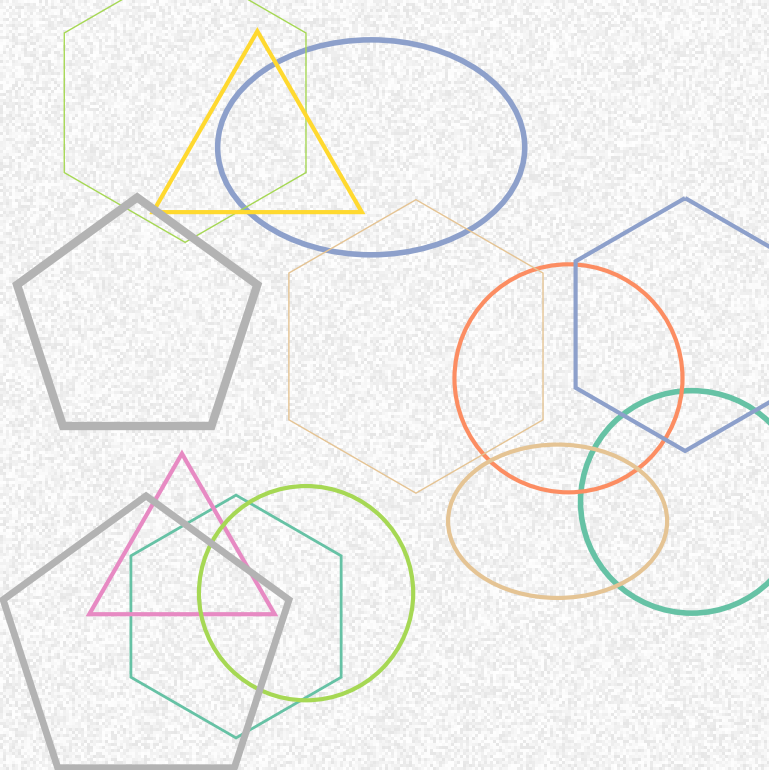[{"shape": "circle", "thickness": 2, "radius": 0.72, "center": [0.898, 0.348]}, {"shape": "hexagon", "thickness": 1, "radius": 0.79, "center": [0.307, 0.199]}, {"shape": "circle", "thickness": 1.5, "radius": 0.74, "center": [0.738, 0.509]}, {"shape": "hexagon", "thickness": 1.5, "radius": 0.82, "center": [0.89, 0.579]}, {"shape": "oval", "thickness": 2, "radius": 1.0, "center": [0.482, 0.809]}, {"shape": "triangle", "thickness": 1.5, "radius": 0.7, "center": [0.236, 0.272]}, {"shape": "hexagon", "thickness": 0.5, "radius": 0.91, "center": [0.24, 0.867]}, {"shape": "circle", "thickness": 1.5, "radius": 0.7, "center": [0.397, 0.23]}, {"shape": "triangle", "thickness": 1.5, "radius": 0.78, "center": [0.334, 0.803]}, {"shape": "oval", "thickness": 1.5, "radius": 0.71, "center": [0.724, 0.323]}, {"shape": "hexagon", "thickness": 0.5, "radius": 0.95, "center": [0.54, 0.55]}, {"shape": "pentagon", "thickness": 3, "radius": 0.82, "center": [0.178, 0.579]}, {"shape": "pentagon", "thickness": 2.5, "radius": 0.98, "center": [0.19, 0.161]}]